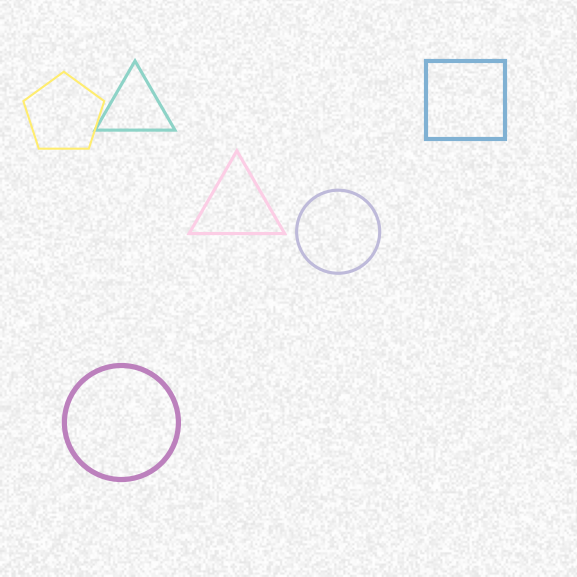[{"shape": "triangle", "thickness": 1.5, "radius": 0.4, "center": [0.234, 0.814]}, {"shape": "circle", "thickness": 1.5, "radius": 0.36, "center": [0.586, 0.598]}, {"shape": "square", "thickness": 2, "radius": 0.34, "center": [0.806, 0.826]}, {"shape": "triangle", "thickness": 1.5, "radius": 0.48, "center": [0.41, 0.642]}, {"shape": "circle", "thickness": 2.5, "radius": 0.49, "center": [0.21, 0.267]}, {"shape": "pentagon", "thickness": 1, "radius": 0.37, "center": [0.11, 0.801]}]